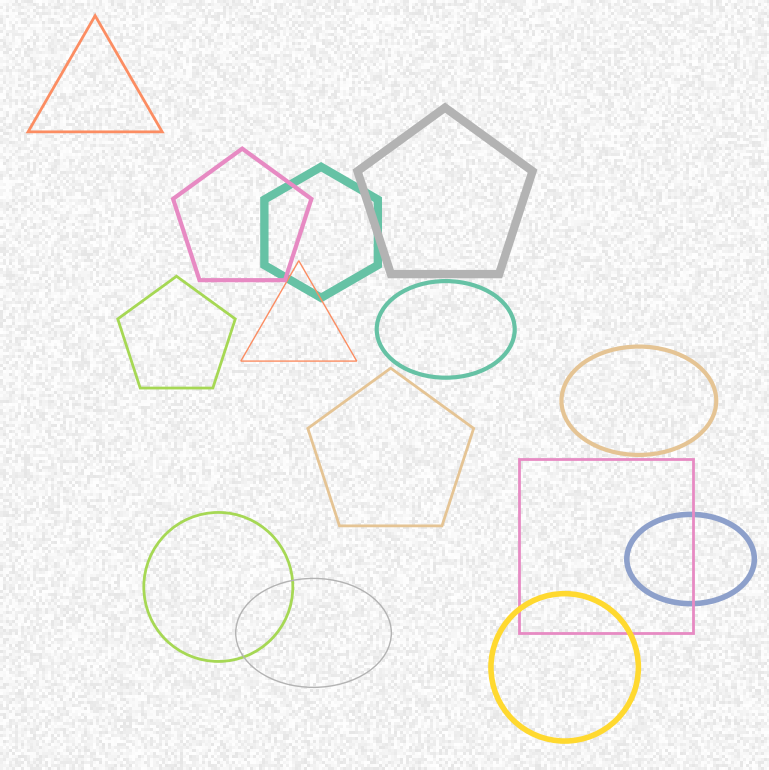[{"shape": "hexagon", "thickness": 3, "radius": 0.43, "center": [0.417, 0.698]}, {"shape": "oval", "thickness": 1.5, "radius": 0.45, "center": [0.579, 0.572]}, {"shape": "triangle", "thickness": 0.5, "radius": 0.43, "center": [0.388, 0.575]}, {"shape": "triangle", "thickness": 1, "radius": 0.5, "center": [0.124, 0.879]}, {"shape": "oval", "thickness": 2, "radius": 0.41, "center": [0.897, 0.274]}, {"shape": "pentagon", "thickness": 1.5, "radius": 0.47, "center": [0.315, 0.713]}, {"shape": "square", "thickness": 1, "radius": 0.56, "center": [0.787, 0.291]}, {"shape": "circle", "thickness": 1, "radius": 0.48, "center": [0.284, 0.238]}, {"shape": "pentagon", "thickness": 1, "radius": 0.4, "center": [0.229, 0.561]}, {"shape": "circle", "thickness": 2, "radius": 0.48, "center": [0.733, 0.133]}, {"shape": "oval", "thickness": 1.5, "radius": 0.5, "center": [0.83, 0.48]}, {"shape": "pentagon", "thickness": 1, "radius": 0.57, "center": [0.507, 0.409]}, {"shape": "pentagon", "thickness": 3, "radius": 0.6, "center": [0.578, 0.741]}, {"shape": "oval", "thickness": 0.5, "radius": 0.51, "center": [0.407, 0.178]}]